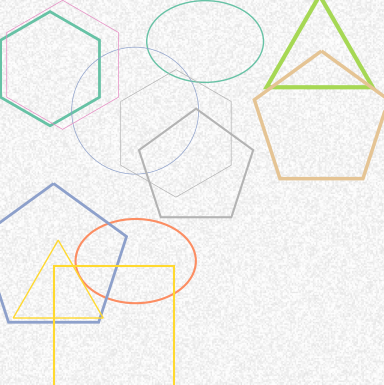[{"shape": "hexagon", "thickness": 2, "radius": 0.74, "center": [0.13, 0.822]}, {"shape": "oval", "thickness": 1, "radius": 0.76, "center": [0.533, 0.892]}, {"shape": "oval", "thickness": 1.5, "radius": 0.78, "center": [0.352, 0.322]}, {"shape": "pentagon", "thickness": 2, "radius": 1.0, "center": [0.139, 0.324]}, {"shape": "circle", "thickness": 0.5, "radius": 0.82, "center": [0.351, 0.713]}, {"shape": "hexagon", "thickness": 0.5, "radius": 0.84, "center": [0.163, 0.832]}, {"shape": "triangle", "thickness": 3, "radius": 0.8, "center": [0.83, 0.853]}, {"shape": "triangle", "thickness": 1, "radius": 0.67, "center": [0.151, 0.241]}, {"shape": "square", "thickness": 1.5, "radius": 0.78, "center": [0.297, 0.153]}, {"shape": "pentagon", "thickness": 2.5, "radius": 0.92, "center": [0.835, 0.684]}, {"shape": "hexagon", "thickness": 0.5, "radius": 0.83, "center": [0.457, 0.654]}, {"shape": "pentagon", "thickness": 1.5, "radius": 0.78, "center": [0.509, 0.562]}]